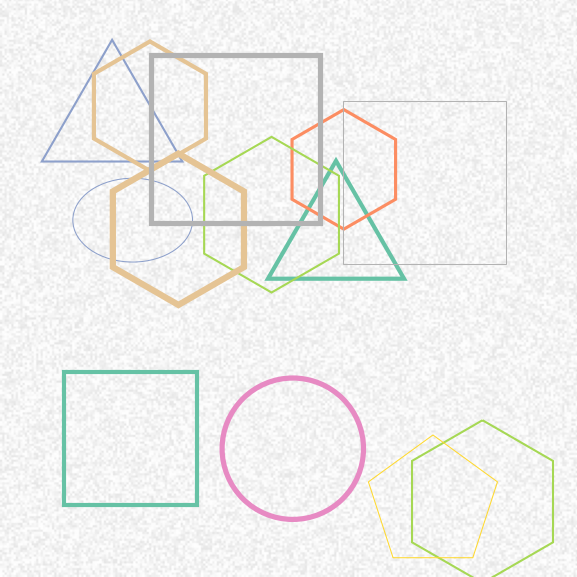[{"shape": "square", "thickness": 2, "radius": 0.58, "center": [0.226, 0.24]}, {"shape": "triangle", "thickness": 2, "radius": 0.68, "center": [0.582, 0.585]}, {"shape": "hexagon", "thickness": 1.5, "radius": 0.52, "center": [0.595, 0.706]}, {"shape": "oval", "thickness": 0.5, "radius": 0.52, "center": [0.23, 0.618]}, {"shape": "triangle", "thickness": 1, "radius": 0.7, "center": [0.194, 0.79]}, {"shape": "circle", "thickness": 2.5, "radius": 0.61, "center": [0.507, 0.222]}, {"shape": "hexagon", "thickness": 1, "radius": 0.67, "center": [0.47, 0.627]}, {"shape": "hexagon", "thickness": 1, "radius": 0.7, "center": [0.836, 0.131]}, {"shape": "pentagon", "thickness": 0.5, "radius": 0.59, "center": [0.75, 0.128]}, {"shape": "hexagon", "thickness": 3, "radius": 0.66, "center": [0.309, 0.602]}, {"shape": "hexagon", "thickness": 2, "radius": 0.56, "center": [0.26, 0.815]}, {"shape": "square", "thickness": 2.5, "radius": 0.73, "center": [0.407, 0.759]}, {"shape": "square", "thickness": 0.5, "radius": 0.71, "center": [0.735, 0.683]}]